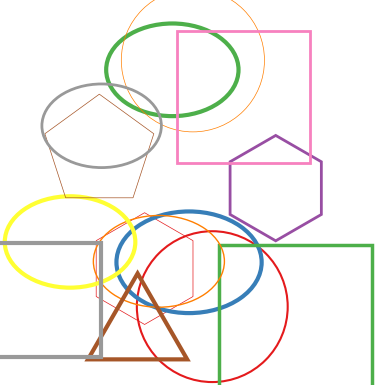[{"shape": "circle", "thickness": 1.5, "radius": 0.98, "center": [0.551, 0.204]}, {"shape": "hexagon", "thickness": 0.5, "radius": 0.73, "center": [0.376, 0.302]}, {"shape": "oval", "thickness": 3, "radius": 0.94, "center": [0.491, 0.319]}, {"shape": "square", "thickness": 2.5, "radius": 0.99, "center": [0.767, 0.164]}, {"shape": "oval", "thickness": 3, "radius": 0.86, "center": [0.448, 0.819]}, {"shape": "hexagon", "thickness": 2, "radius": 0.68, "center": [0.716, 0.511]}, {"shape": "circle", "thickness": 0.5, "radius": 0.93, "center": [0.501, 0.843]}, {"shape": "oval", "thickness": 1, "radius": 0.85, "center": [0.413, 0.321]}, {"shape": "oval", "thickness": 3, "radius": 0.85, "center": [0.182, 0.372]}, {"shape": "triangle", "thickness": 3, "radius": 0.74, "center": [0.357, 0.141]}, {"shape": "pentagon", "thickness": 0.5, "radius": 0.74, "center": [0.258, 0.607]}, {"shape": "square", "thickness": 2, "radius": 0.86, "center": [0.632, 0.748]}, {"shape": "oval", "thickness": 2, "radius": 0.78, "center": [0.264, 0.673]}, {"shape": "square", "thickness": 3, "radius": 0.74, "center": [0.114, 0.222]}]